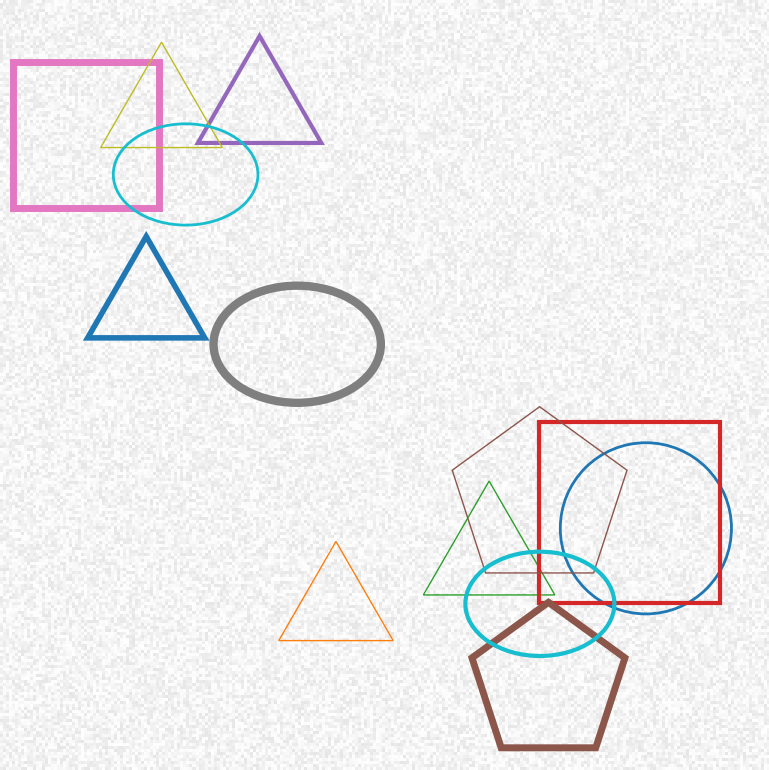[{"shape": "triangle", "thickness": 2, "radius": 0.44, "center": [0.19, 0.605]}, {"shape": "circle", "thickness": 1, "radius": 0.56, "center": [0.839, 0.314]}, {"shape": "triangle", "thickness": 0.5, "radius": 0.43, "center": [0.436, 0.211]}, {"shape": "triangle", "thickness": 0.5, "radius": 0.49, "center": [0.635, 0.277]}, {"shape": "square", "thickness": 1.5, "radius": 0.59, "center": [0.818, 0.335]}, {"shape": "triangle", "thickness": 1.5, "radius": 0.46, "center": [0.337, 0.861]}, {"shape": "pentagon", "thickness": 0.5, "radius": 0.6, "center": [0.701, 0.352]}, {"shape": "pentagon", "thickness": 2.5, "radius": 0.52, "center": [0.712, 0.113]}, {"shape": "square", "thickness": 2.5, "radius": 0.47, "center": [0.112, 0.825]}, {"shape": "oval", "thickness": 3, "radius": 0.54, "center": [0.386, 0.553]}, {"shape": "triangle", "thickness": 0.5, "radius": 0.46, "center": [0.21, 0.854]}, {"shape": "oval", "thickness": 1, "radius": 0.47, "center": [0.241, 0.773]}, {"shape": "oval", "thickness": 1.5, "radius": 0.48, "center": [0.701, 0.216]}]